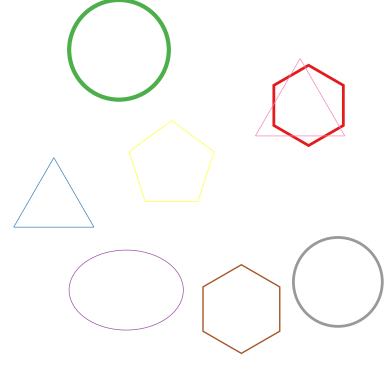[{"shape": "hexagon", "thickness": 2, "radius": 0.52, "center": [0.802, 0.726]}, {"shape": "triangle", "thickness": 0.5, "radius": 0.6, "center": [0.14, 0.47]}, {"shape": "circle", "thickness": 3, "radius": 0.65, "center": [0.309, 0.871]}, {"shape": "oval", "thickness": 0.5, "radius": 0.74, "center": [0.328, 0.247]}, {"shape": "pentagon", "thickness": 0.5, "radius": 0.58, "center": [0.446, 0.57]}, {"shape": "hexagon", "thickness": 1, "radius": 0.58, "center": [0.627, 0.197]}, {"shape": "triangle", "thickness": 0.5, "radius": 0.67, "center": [0.78, 0.714]}, {"shape": "circle", "thickness": 2, "radius": 0.58, "center": [0.878, 0.268]}]